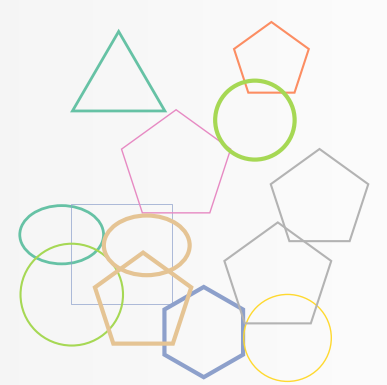[{"shape": "oval", "thickness": 2, "radius": 0.54, "center": [0.159, 0.39]}, {"shape": "triangle", "thickness": 2, "radius": 0.69, "center": [0.306, 0.781]}, {"shape": "pentagon", "thickness": 1.5, "radius": 0.51, "center": [0.7, 0.841]}, {"shape": "hexagon", "thickness": 3, "radius": 0.59, "center": [0.526, 0.137]}, {"shape": "square", "thickness": 0.5, "radius": 0.65, "center": [0.313, 0.34]}, {"shape": "pentagon", "thickness": 1, "radius": 0.74, "center": [0.454, 0.567]}, {"shape": "circle", "thickness": 1.5, "radius": 0.66, "center": [0.185, 0.235]}, {"shape": "circle", "thickness": 3, "radius": 0.51, "center": [0.658, 0.688]}, {"shape": "circle", "thickness": 1, "radius": 0.56, "center": [0.742, 0.122]}, {"shape": "pentagon", "thickness": 3, "radius": 0.65, "center": [0.369, 0.213]}, {"shape": "oval", "thickness": 3, "radius": 0.55, "center": [0.379, 0.363]}, {"shape": "pentagon", "thickness": 1.5, "radius": 0.66, "center": [0.825, 0.481]}, {"shape": "pentagon", "thickness": 1.5, "radius": 0.72, "center": [0.717, 0.277]}]